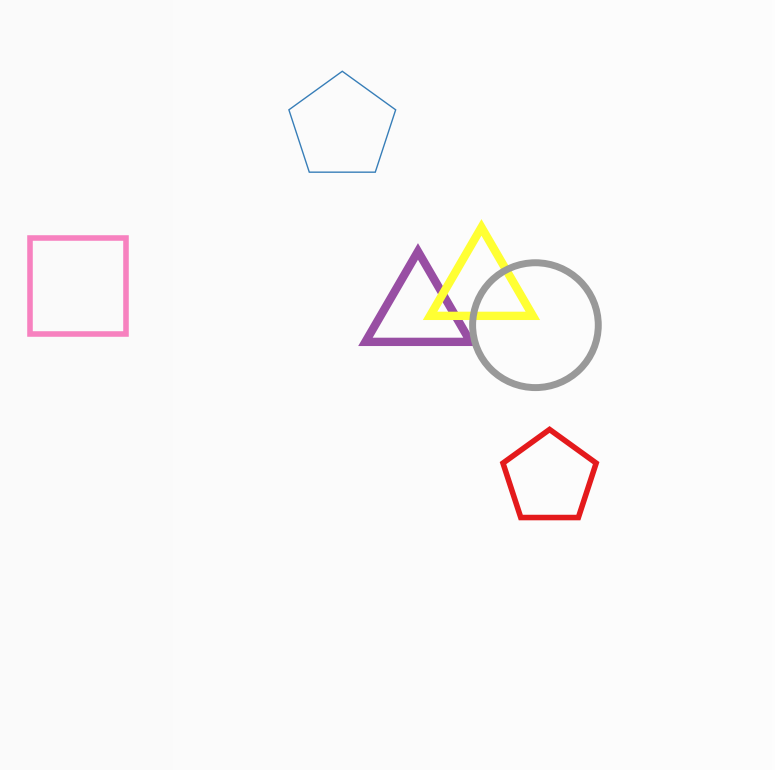[{"shape": "pentagon", "thickness": 2, "radius": 0.32, "center": [0.709, 0.379]}, {"shape": "pentagon", "thickness": 0.5, "radius": 0.36, "center": [0.442, 0.835]}, {"shape": "triangle", "thickness": 3, "radius": 0.39, "center": [0.539, 0.595]}, {"shape": "triangle", "thickness": 3, "radius": 0.38, "center": [0.621, 0.628]}, {"shape": "square", "thickness": 2, "radius": 0.31, "center": [0.1, 0.628]}, {"shape": "circle", "thickness": 2.5, "radius": 0.41, "center": [0.691, 0.578]}]